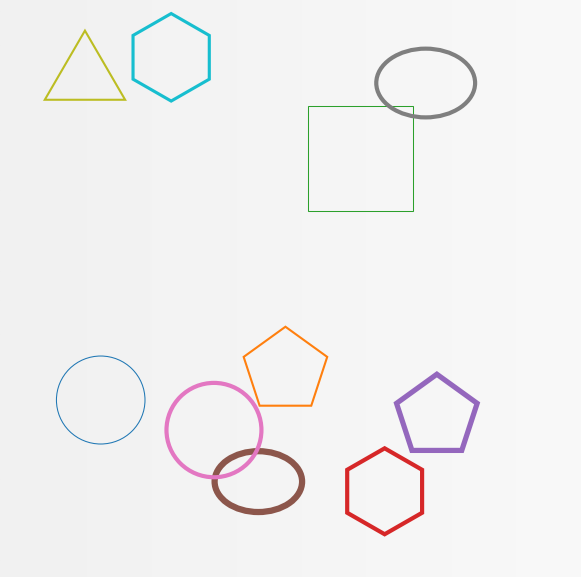[{"shape": "circle", "thickness": 0.5, "radius": 0.38, "center": [0.173, 0.306]}, {"shape": "pentagon", "thickness": 1, "radius": 0.38, "center": [0.491, 0.358]}, {"shape": "square", "thickness": 0.5, "radius": 0.45, "center": [0.621, 0.724]}, {"shape": "hexagon", "thickness": 2, "radius": 0.37, "center": [0.662, 0.148]}, {"shape": "pentagon", "thickness": 2.5, "radius": 0.36, "center": [0.752, 0.278]}, {"shape": "oval", "thickness": 3, "radius": 0.38, "center": [0.444, 0.165]}, {"shape": "circle", "thickness": 2, "radius": 0.41, "center": [0.368, 0.254]}, {"shape": "oval", "thickness": 2, "radius": 0.43, "center": [0.732, 0.855]}, {"shape": "triangle", "thickness": 1, "radius": 0.4, "center": [0.146, 0.866]}, {"shape": "hexagon", "thickness": 1.5, "radius": 0.38, "center": [0.294, 0.9]}]